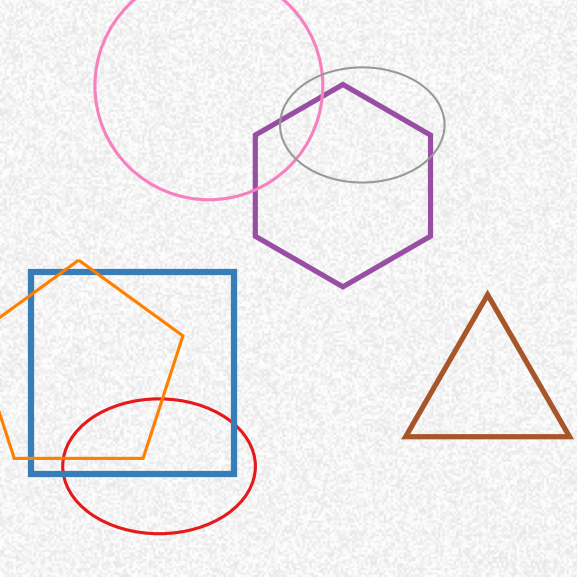[{"shape": "oval", "thickness": 1.5, "radius": 0.83, "center": [0.275, 0.192]}, {"shape": "square", "thickness": 3, "radius": 0.88, "center": [0.23, 0.354]}, {"shape": "hexagon", "thickness": 2.5, "radius": 0.88, "center": [0.594, 0.678]}, {"shape": "pentagon", "thickness": 1.5, "radius": 0.95, "center": [0.136, 0.359]}, {"shape": "triangle", "thickness": 2.5, "radius": 0.82, "center": [0.844, 0.325]}, {"shape": "circle", "thickness": 1.5, "radius": 0.99, "center": [0.362, 0.85]}, {"shape": "oval", "thickness": 1, "radius": 0.71, "center": [0.627, 0.783]}]